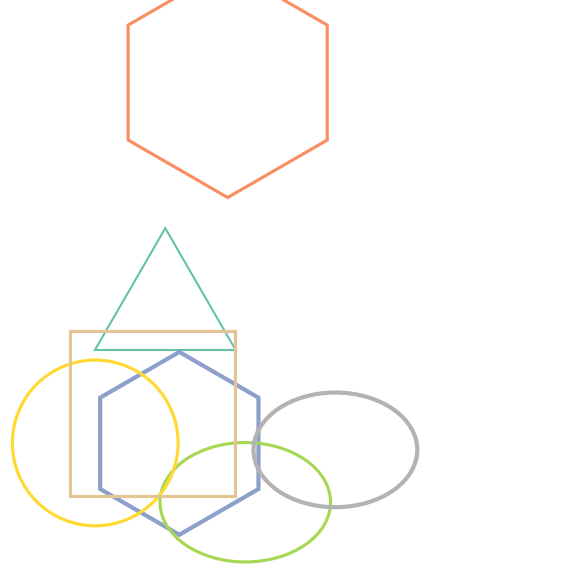[{"shape": "triangle", "thickness": 1, "radius": 0.7, "center": [0.286, 0.463]}, {"shape": "hexagon", "thickness": 1.5, "radius": 1.0, "center": [0.394, 0.856]}, {"shape": "hexagon", "thickness": 2, "radius": 0.79, "center": [0.311, 0.231]}, {"shape": "oval", "thickness": 1.5, "radius": 0.74, "center": [0.425, 0.129]}, {"shape": "circle", "thickness": 1.5, "radius": 0.72, "center": [0.165, 0.232]}, {"shape": "square", "thickness": 1.5, "radius": 0.71, "center": [0.263, 0.284]}, {"shape": "oval", "thickness": 2, "radius": 0.71, "center": [0.581, 0.22]}]